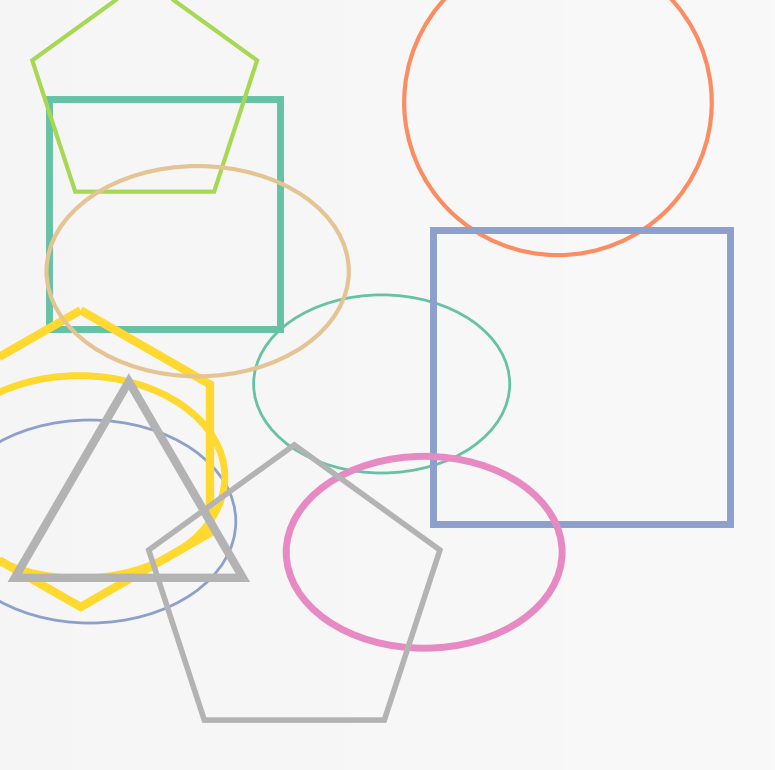[{"shape": "oval", "thickness": 1, "radius": 0.83, "center": [0.492, 0.501]}, {"shape": "square", "thickness": 2.5, "radius": 0.75, "center": [0.212, 0.722]}, {"shape": "circle", "thickness": 1.5, "radius": 0.99, "center": [0.72, 0.867]}, {"shape": "square", "thickness": 2.5, "radius": 0.96, "center": [0.75, 0.511]}, {"shape": "oval", "thickness": 1, "radius": 0.94, "center": [0.116, 0.323]}, {"shape": "oval", "thickness": 2.5, "radius": 0.89, "center": [0.547, 0.283]}, {"shape": "pentagon", "thickness": 1.5, "radius": 0.76, "center": [0.187, 0.874]}, {"shape": "hexagon", "thickness": 3, "radius": 0.96, "center": [0.104, 0.404]}, {"shape": "oval", "thickness": 2.5, "radius": 0.94, "center": [0.102, 0.381]}, {"shape": "oval", "thickness": 1.5, "radius": 0.98, "center": [0.255, 0.648]}, {"shape": "triangle", "thickness": 3, "radius": 0.85, "center": [0.166, 0.335]}, {"shape": "pentagon", "thickness": 2, "radius": 0.99, "center": [0.38, 0.225]}]